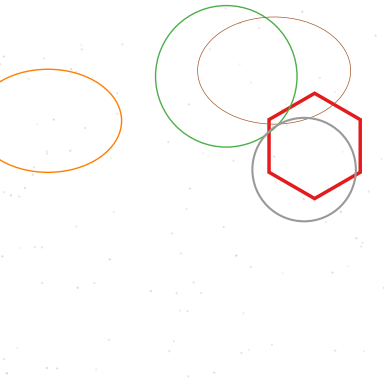[{"shape": "hexagon", "thickness": 2.5, "radius": 0.68, "center": [0.817, 0.621]}, {"shape": "circle", "thickness": 1, "radius": 0.92, "center": [0.588, 0.802]}, {"shape": "oval", "thickness": 1, "radius": 0.96, "center": [0.125, 0.686]}, {"shape": "oval", "thickness": 0.5, "radius": 0.99, "center": [0.712, 0.817]}, {"shape": "circle", "thickness": 1.5, "radius": 0.67, "center": [0.79, 0.56]}]